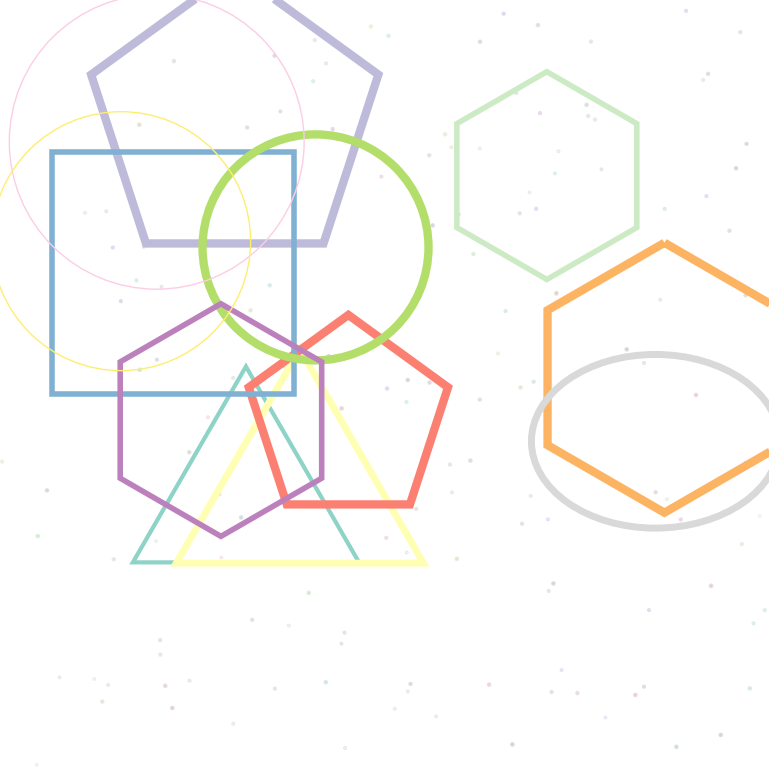[{"shape": "triangle", "thickness": 1.5, "radius": 0.85, "center": [0.319, 0.354]}, {"shape": "triangle", "thickness": 2.5, "radius": 0.93, "center": [0.389, 0.361]}, {"shape": "pentagon", "thickness": 3, "radius": 0.98, "center": [0.305, 0.842]}, {"shape": "pentagon", "thickness": 3, "radius": 0.68, "center": [0.452, 0.455]}, {"shape": "square", "thickness": 2, "radius": 0.79, "center": [0.224, 0.645]}, {"shape": "hexagon", "thickness": 3, "radius": 0.88, "center": [0.863, 0.509]}, {"shape": "circle", "thickness": 3, "radius": 0.73, "center": [0.41, 0.679]}, {"shape": "circle", "thickness": 0.5, "radius": 0.96, "center": [0.204, 0.816]}, {"shape": "oval", "thickness": 2.5, "radius": 0.81, "center": [0.851, 0.427]}, {"shape": "hexagon", "thickness": 2, "radius": 0.76, "center": [0.287, 0.454]}, {"shape": "hexagon", "thickness": 2, "radius": 0.67, "center": [0.71, 0.772]}, {"shape": "circle", "thickness": 0.5, "radius": 0.84, "center": [0.157, 0.687]}]